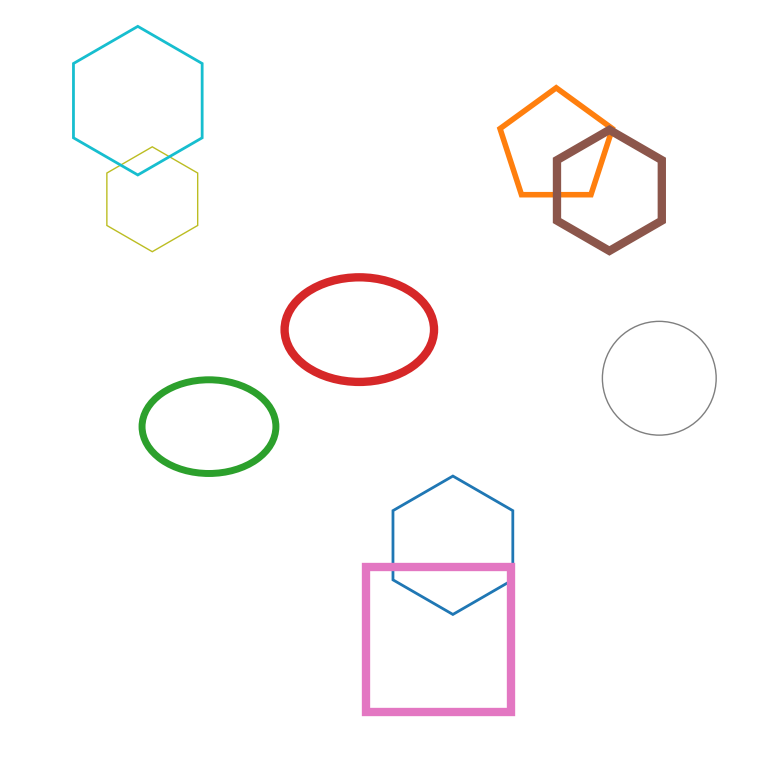[{"shape": "hexagon", "thickness": 1, "radius": 0.45, "center": [0.588, 0.292]}, {"shape": "pentagon", "thickness": 2, "radius": 0.38, "center": [0.722, 0.809]}, {"shape": "oval", "thickness": 2.5, "radius": 0.43, "center": [0.271, 0.446]}, {"shape": "oval", "thickness": 3, "radius": 0.49, "center": [0.467, 0.572]}, {"shape": "hexagon", "thickness": 3, "radius": 0.39, "center": [0.791, 0.753]}, {"shape": "square", "thickness": 3, "radius": 0.47, "center": [0.569, 0.169]}, {"shape": "circle", "thickness": 0.5, "radius": 0.37, "center": [0.856, 0.509]}, {"shape": "hexagon", "thickness": 0.5, "radius": 0.34, "center": [0.198, 0.741]}, {"shape": "hexagon", "thickness": 1, "radius": 0.48, "center": [0.179, 0.869]}]